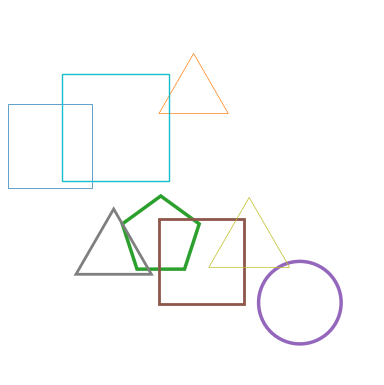[{"shape": "square", "thickness": 0.5, "radius": 0.54, "center": [0.13, 0.621]}, {"shape": "triangle", "thickness": 0.5, "radius": 0.52, "center": [0.503, 0.757]}, {"shape": "pentagon", "thickness": 2.5, "radius": 0.53, "center": [0.418, 0.386]}, {"shape": "circle", "thickness": 2.5, "radius": 0.54, "center": [0.779, 0.214]}, {"shape": "square", "thickness": 2, "radius": 0.55, "center": [0.524, 0.321]}, {"shape": "triangle", "thickness": 2, "radius": 0.57, "center": [0.295, 0.344]}, {"shape": "triangle", "thickness": 0.5, "radius": 0.61, "center": [0.647, 0.366]}, {"shape": "square", "thickness": 1, "radius": 0.7, "center": [0.3, 0.669]}]